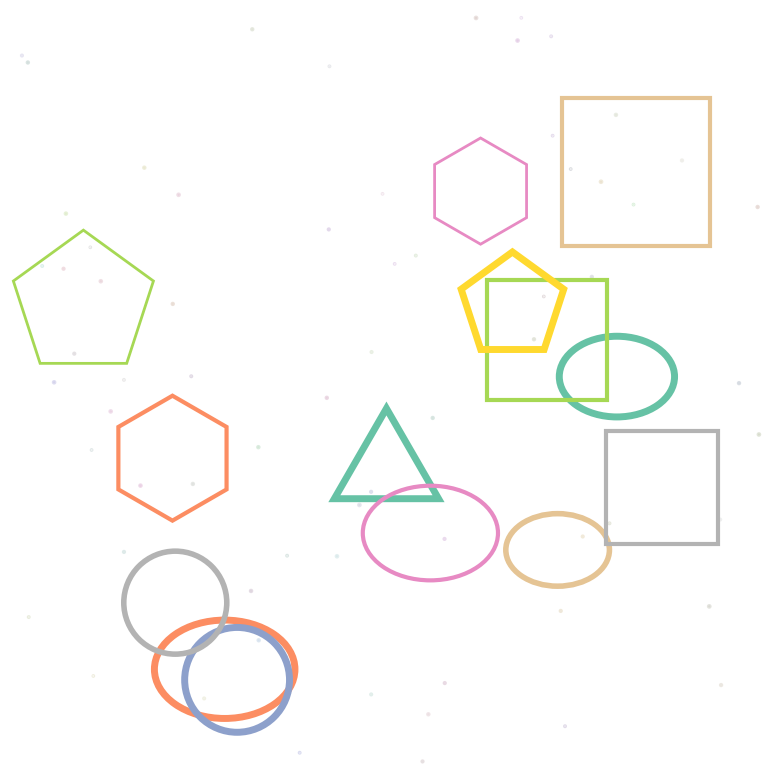[{"shape": "oval", "thickness": 2.5, "radius": 0.37, "center": [0.801, 0.511]}, {"shape": "triangle", "thickness": 2.5, "radius": 0.39, "center": [0.502, 0.391]}, {"shape": "oval", "thickness": 2.5, "radius": 0.46, "center": [0.292, 0.131]}, {"shape": "hexagon", "thickness": 1.5, "radius": 0.41, "center": [0.224, 0.405]}, {"shape": "circle", "thickness": 2.5, "radius": 0.34, "center": [0.308, 0.117]}, {"shape": "oval", "thickness": 1.5, "radius": 0.44, "center": [0.559, 0.308]}, {"shape": "hexagon", "thickness": 1, "radius": 0.34, "center": [0.624, 0.752]}, {"shape": "square", "thickness": 1.5, "radius": 0.39, "center": [0.711, 0.559]}, {"shape": "pentagon", "thickness": 1, "radius": 0.48, "center": [0.108, 0.605]}, {"shape": "pentagon", "thickness": 2.5, "radius": 0.35, "center": [0.666, 0.603]}, {"shape": "square", "thickness": 1.5, "radius": 0.48, "center": [0.826, 0.777]}, {"shape": "oval", "thickness": 2, "radius": 0.34, "center": [0.724, 0.286]}, {"shape": "circle", "thickness": 2, "radius": 0.33, "center": [0.228, 0.217]}, {"shape": "square", "thickness": 1.5, "radius": 0.37, "center": [0.86, 0.367]}]